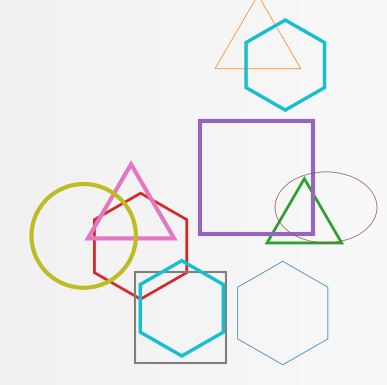[{"shape": "hexagon", "thickness": 0.5, "radius": 0.67, "center": [0.73, 0.187]}, {"shape": "triangle", "thickness": 0.5, "radius": 0.64, "center": [0.666, 0.885]}, {"shape": "triangle", "thickness": 2, "radius": 0.56, "center": [0.785, 0.425]}, {"shape": "hexagon", "thickness": 2, "radius": 0.69, "center": [0.363, 0.361]}, {"shape": "square", "thickness": 3, "radius": 0.73, "center": [0.662, 0.538]}, {"shape": "oval", "thickness": 0.5, "radius": 0.66, "center": [0.841, 0.461]}, {"shape": "triangle", "thickness": 3, "radius": 0.64, "center": [0.338, 0.445]}, {"shape": "square", "thickness": 1.5, "radius": 0.59, "center": [0.465, 0.175]}, {"shape": "circle", "thickness": 3, "radius": 0.67, "center": [0.216, 0.387]}, {"shape": "hexagon", "thickness": 2.5, "radius": 0.58, "center": [0.736, 0.831]}, {"shape": "hexagon", "thickness": 2.5, "radius": 0.62, "center": [0.469, 0.199]}]